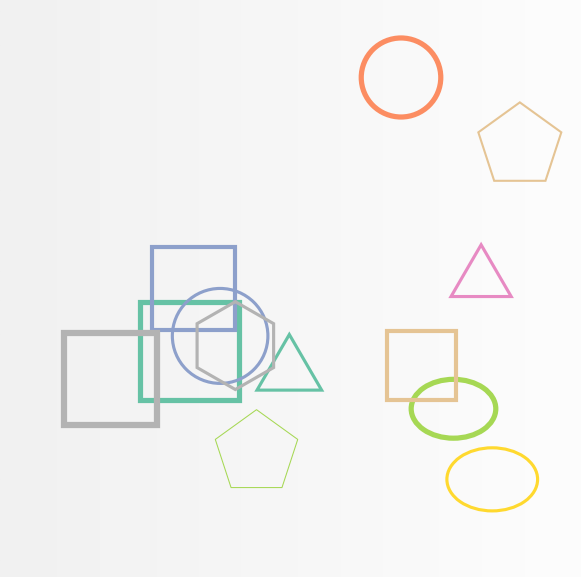[{"shape": "square", "thickness": 2.5, "radius": 0.42, "center": [0.326, 0.392]}, {"shape": "triangle", "thickness": 1.5, "radius": 0.32, "center": [0.498, 0.356]}, {"shape": "circle", "thickness": 2.5, "radius": 0.34, "center": [0.69, 0.865]}, {"shape": "circle", "thickness": 1.5, "radius": 0.41, "center": [0.379, 0.417]}, {"shape": "square", "thickness": 2, "radius": 0.36, "center": [0.332, 0.5]}, {"shape": "triangle", "thickness": 1.5, "radius": 0.3, "center": [0.828, 0.516]}, {"shape": "pentagon", "thickness": 0.5, "radius": 0.37, "center": [0.441, 0.215]}, {"shape": "oval", "thickness": 2.5, "radius": 0.36, "center": [0.78, 0.291]}, {"shape": "oval", "thickness": 1.5, "radius": 0.39, "center": [0.847, 0.169]}, {"shape": "pentagon", "thickness": 1, "radius": 0.38, "center": [0.894, 0.747]}, {"shape": "square", "thickness": 2, "radius": 0.3, "center": [0.726, 0.366]}, {"shape": "square", "thickness": 3, "radius": 0.4, "center": [0.19, 0.342]}, {"shape": "hexagon", "thickness": 1.5, "radius": 0.38, "center": [0.405, 0.401]}]